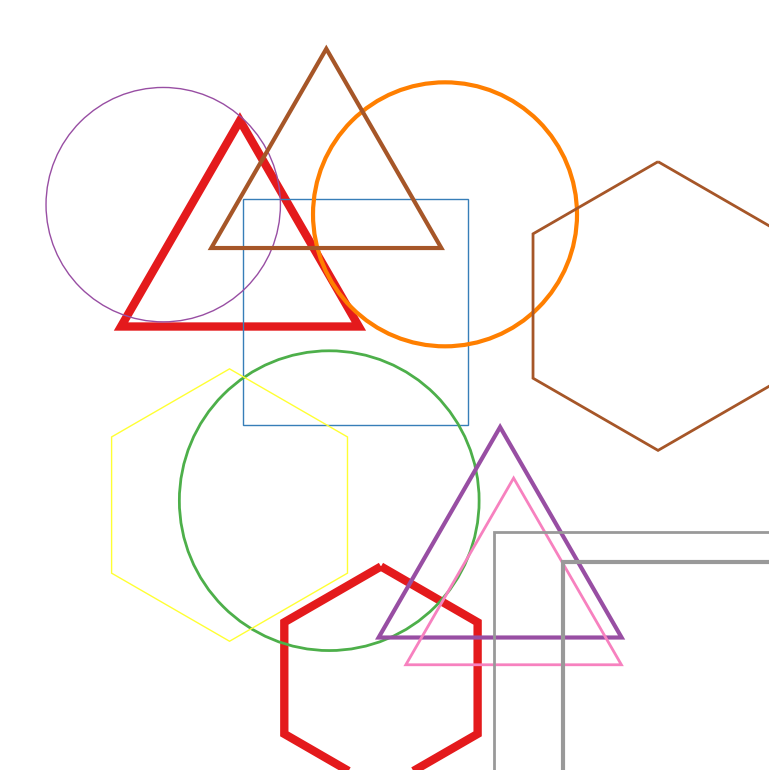[{"shape": "hexagon", "thickness": 3, "radius": 0.72, "center": [0.495, 0.119]}, {"shape": "triangle", "thickness": 3, "radius": 0.89, "center": [0.312, 0.665]}, {"shape": "square", "thickness": 0.5, "radius": 0.73, "center": [0.462, 0.595]}, {"shape": "circle", "thickness": 1, "radius": 0.97, "center": [0.428, 0.35]}, {"shape": "circle", "thickness": 0.5, "radius": 0.76, "center": [0.212, 0.734]}, {"shape": "triangle", "thickness": 1.5, "radius": 0.91, "center": [0.649, 0.263]}, {"shape": "circle", "thickness": 1.5, "radius": 0.86, "center": [0.578, 0.722]}, {"shape": "hexagon", "thickness": 0.5, "radius": 0.88, "center": [0.298, 0.344]}, {"shape": "triangle", "thickness": 1.5, "radius": 0.86, "center": [0.424, 0.764]}, {"shape": "hexagon", "thickness": 1, "radius": 0.94, "center": [0.855, 0.603]}, {"shape": "triangle", "thickness": 1, "radius": 0.81, "center": [0.667, 0.217]}, {"shape": "square", "thickness": 1, "radius": 0.9, "center": [0.822, 0.129]}, {"shape": "square", "thickness": 1.5, "radius": 0.83, "center": [0.896, 0.105]}]